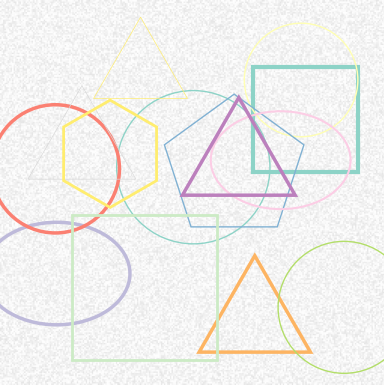[{"shape": "circle", "thickness": 1, "radius": 1.0, "center": [0.502, 0.566]}, {"shape": "square", "thickness": 3, "radius": 0.68, "center": [0.793, 0.689]}, {"shape": "circle", "thickness": 1, "radius": 0.74, "center": [0.782, 0.792]}, {"shape": "oval", "thickness": 2.5, "radius": 0.95, "center": [0.147, 0.289]}, {"shape": "circle", "thickness": 2.5, "radius": 0.83, "center": [0.144, 0.561]}, {"shape": "pentagon", "thickness": 1, "radius": 0.95, "center": [0.608, 0.565]}, {"shape": "triangle", "thickness": 2.5, "radius": 0.83, "center": [0.662, 0.169]}, {"shape": "circle", "thickness": 1, "radius": 0.86, "center": [0.894, 0.202]}, {"shape": "oval", "thickness": 1.5, "radius": 0.91, "center": [0.729, 0.584]}, {"shape": "triangle", "thickness": 0.5, "radius": 0.81, "center": [0.213, 0.616]}, {"shape": "triangle", "thickness": 2.5, "radius": 0.85, "center": [0.62, 0.578]}, {"shape": "square", "thickness": 2, "radius": 0.94, "center": [0.376, 0.254]}, {"shape": "triangle", "thickness": 0.5, "radius": 0.7, "center": [0.365, 0.815]}, {"shape": "hexagon", "thickness": 2, "radius": 0.7, "center": [0.286, 0.601]}]